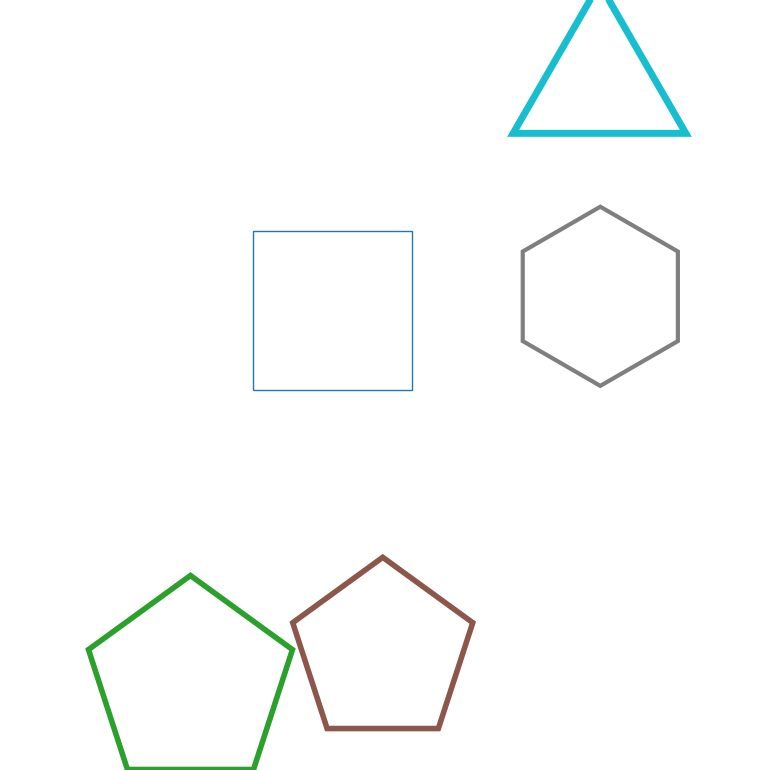[{"shape": "square", "thickness": 0.5, "radius": 0.52, "center": [0.432, 0.597]}, {"shape": "pentagon", "thickness": 2, "radius": 0.7, "center": [0.247, 0.113]}, {"shape": "pentagon", "thickness": 2, "radius": 0.61, "center": [0.497, 0.153]}, {"shape": "hexagon", "thickness": 1.5, "radius": 0.58, "center": [0.78, 0.615]}, {"shape": "triangle", "thickness": 2.5, "radius": 0.65, "center": [0.779, 0.892]}]